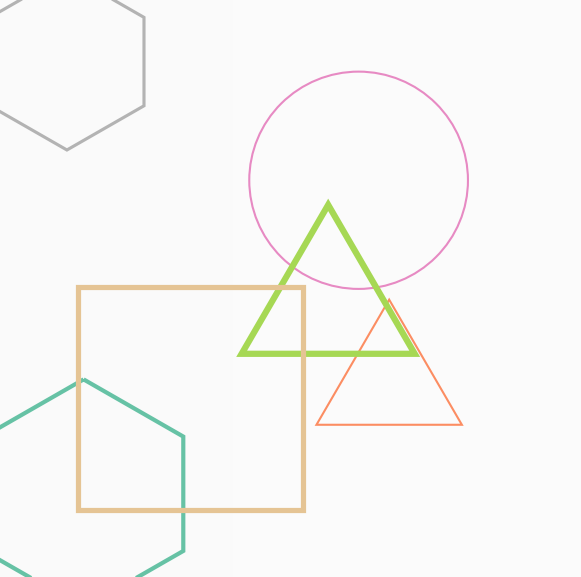[{"shape": "hexagon", "thickness": 2, "radius": 0.99, "center": [0.144, 0.144]}, {"shape": "triangle", "thickness": 1, "radius": 0.72, "center": [0.67, 0.336]}, {"shape": "circle", "thickness": 1, "radius": 0.94, "center": [0.617, 0.687]}, {"shape": "triangle", "thickness": 3, "radius": 0.86, "center": [0.565, 0.472]}, {"shape": "square", "thickness": 2.5, "radius": 0.97, "center": [0.328, 0.309]}, {"shape": "hexagon", "thickness": 1.5, "radius": 0.77, "center": [0.115, 0.893]}]